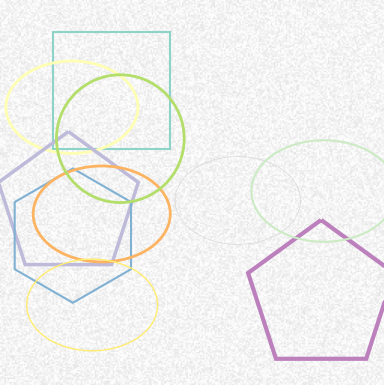[{"shape": "square", "thickness": 1.5, "radius": 0.76, "center": [0.29, 0.766]}, {"shape": "oval", "thickness": 2, "radius": 0.86, "center": [0.187, 0.722]}, {"shape": "pentagon", "thickness": 2.5, "radius": 0.95, "center": [0.178, 0.467]}, {"shape": "hexagon", "thickness": 1.5, "radius": 0.87, "center": [0.189, 0.388]}, {"shape": "oval", "thickness": 2, "radius": 0.89, "center": [0.264, 0.444]}, {"shape": "circle", "thickness": 2, "radius": 0.83, "center": [0.313, 0.64]}, {"shape": "oval", "thickness": 0.5, "radius": 0.81, "center": [0.618, 0.479]}, {"shape": "pentagon", "thickness": 3, "radius": 1.0, "center": [0.834, 0.229]}, {"shape": "oval", "thickness": 1.5, "radius": 0.94, "center": [0.841, 0.504]}, {"shape": "oval", "thickness": 1, "radius": 0.85, "center": [0.239, 0.208]}]